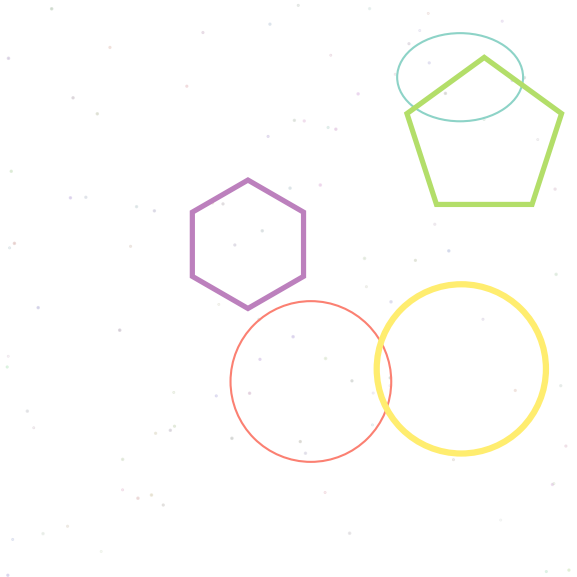[{"shape": "oval", "thickness": 1, "radius": 0.55, "center": [0.797, 0.865]}, {"shape": "circle", "thickness": 1, "radius": 0.7, "center": [0.538, 0.339]}, {"shape": "pentagon", "thickness": 2.5, "radius": 0.7, "center": [0.839, 0.759]}, {"shape": "hexagon", "thickness": 2.5, "radius": 0.56, "center": [0.429, 0.576]}, {"shape": "circle", "thickness": 3, "radius": 0.73, "center": [0.799, 0.36]}]